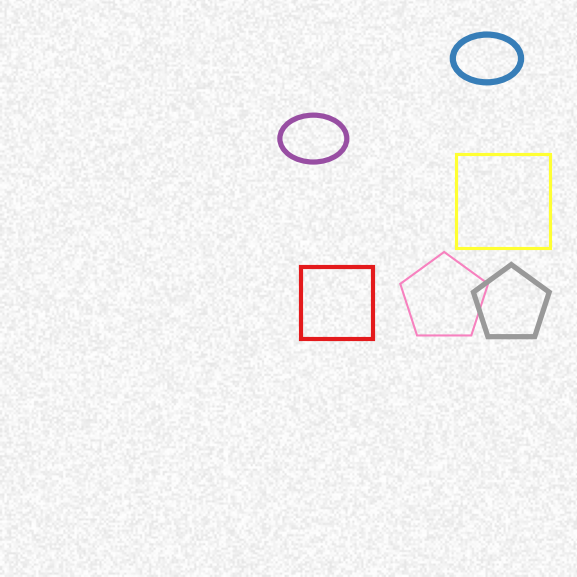[{"shape": "square", "thickness": 2, "radius": 0.31, "center": [0.584, 0.474]}, {"shape": "oval", "thickness": 3, "radius": 0.3, "center": [0.843, 0.898]}, {"shape": "oval", "thickness": 2.5, "radius": 0.29, "center": [0.543, 0.759]}, {"shape": "square", "thickness": 1.5, "radius": 0.4, "center": [0.871, 0.651]}, {"shape": "pentagon", "thickness": 1, "radius": 0.4, "center": [0.769, 0.483]}, {"shape": "pentagon", "thickness": 2.5, "radius": 0.34, "center": [0.885, 0.472]}]